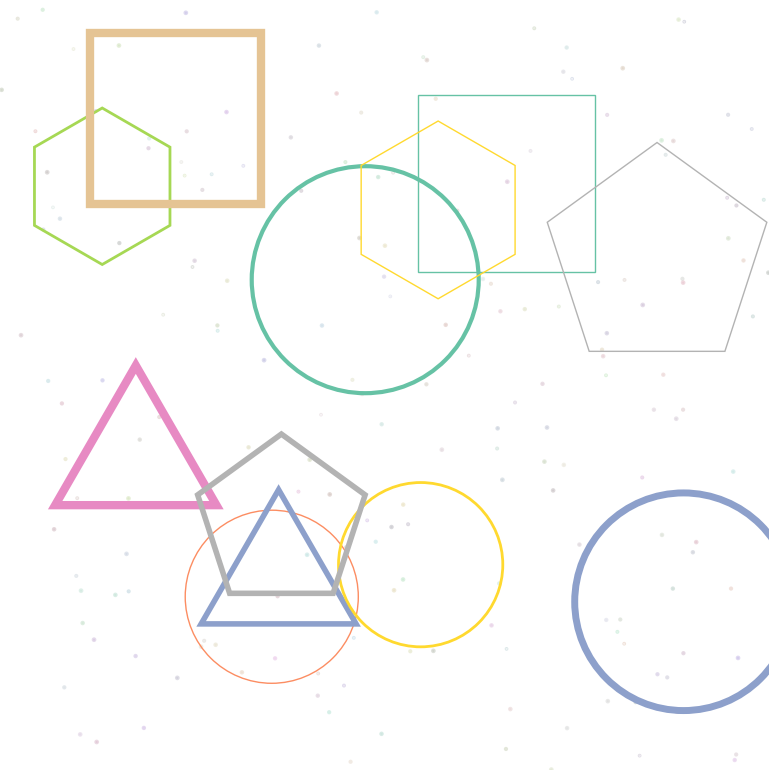[{"shape": "circle", "thickness": 1.5, "radius": 0.74, "center": [0.474, 0.637]}, {"shape": "square", "thickness": 0.5, "radius": 0.58, "center": [0.658, 0.762]}, {"shape": "circle", "thickness": 0.5, "radius": 0.56, "center": [0.353, 0.225]}, {"shape": "triangle", "thickness": 2, "radius": 0.58, "center": [0.362, 0.248]}, {"shape": "circle", "thickness": 2.5, "radius": 0.71, "center": [0.888, 0.219]}, {"shape": "triangle", "thickness": 3, "radius": 0.6, "center": [0.176, 0.404]}, {"shape": "hexagon", "thickness": 1, "radius": 0.51, "center": [0.133, 0.758]}, {"shape": "hexagon", "thickness": 0.5, "radius": 0.58, "center": [0.569, 0.727]}, {"shape": "circle", "thickness": 1, "radius": 0.53, "center": [0.546, 0.267]}, {"shape": "square", "thickness": 3, "radius": 0.55, "center": [0.228, 0.846]}, {"shape": "pentagon", "thickness": 2, "radius": 0.57, "center": [0.365, 0.322]}, {"shape": "pentagon", "thickness": 0.5, "radius": 0.75, "center": [0.853, 0.665]}]